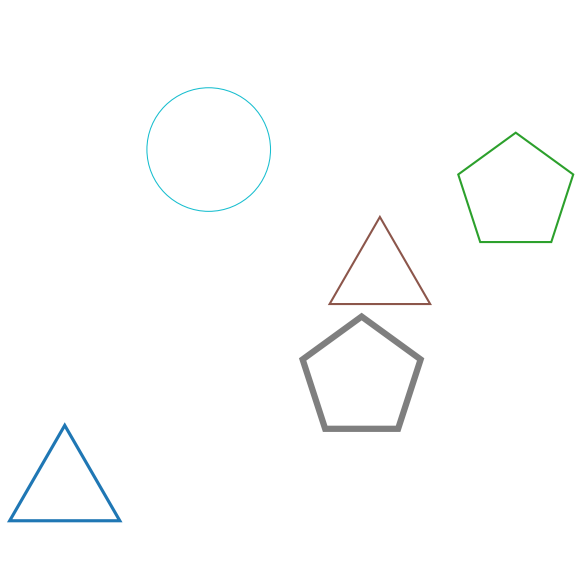[{"shape": "triangle", "thickness": 1.5, "radius": 0.55, "center": [0.112, 0.152]}, {"shape": "pentagon", "thickness": 1, "radius": 0.52, "center": [0.893, 0.665]}, {"shape": "triangle", "thickness": 1, "radius": 0.5, "center": [0.658, 0.523]}, {"shape": "pentagon", "thickness": 3, "radius": 0.54, "center": [0.626, 0.344]}, {"shape": "circle", "thickness": 0.5, "radius": 0.54, "center": [0.361, 0.74]}]